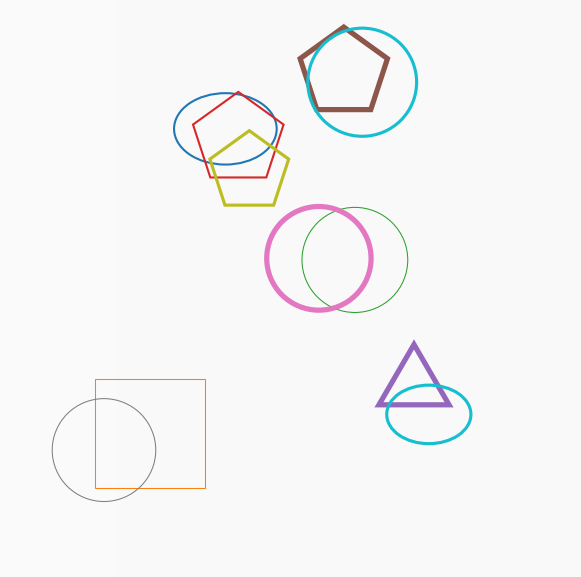[{"shape": "oval", "thickness": 1, "radius": 0.44, "center": [0.388, 0.776]}, {"shape": "square", "thickness": 0.5, "radius": 0.47, "center": [0.258, 0.248]}, {"shape": "circle", "thickness": 0.5, "radius": 0.45, "center": [0.611, 0.549]}, {"shape": "pentagon", "thickness": 1, "radius": 0.41, "center": [0.41, 0.758]}, {"shape": "triangle", "thickness": 2.5, "radius": 0.35, "center": [0.712, 0.333]}, {"shape": "pentagon", "thickness": 2.5, "radius": 0.39, "center": [0.591, 0.873]}, {"shape": "circle", "thickness": 2.5, "radius": 0.45, "center": [0.549, 0.552]}, {"shape": "circle", "thickness": 0.5, "radius": 0.45, "center": [0.179, 0.22]}, {"shape": "pentagon", "thickness": 1.5, "radius": 0.36, "center": [0.429, 0.702]}, {"shape": "circle", "thickness": 1.5, "radius": 0.47, "center": [0.623, 0.857]}, {"shape": "oval", "thickness": 1.5, "radius": 0.36, "center": [0.738, 0.282]}]